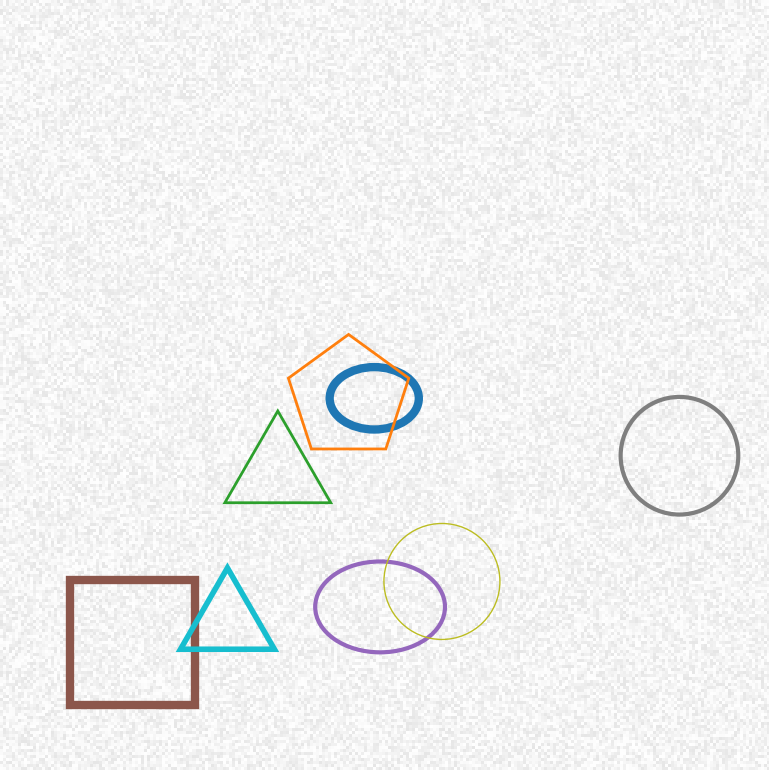[{"shape": "oval", "thickness": 3, "radius": 0.29, "center": [0.486, 0.483]}, {"shape": "pentagon", "thickness": 1, "radius": 0.41, "center": [0.453, 0.483]}, {"shape": "triangle", "thickness": 1, "radius": 0.4, "center": [0.361, 0.387]}, {"shape": "oval", "thickness": 1.5, "radius": 0.42, "center": [0.494, 0.212]}, {"shape": "square", "thickness": 3, "radius": 0.41, "center": [0.172, 0.166]}, {"shape": "circle", "thickness": 1.5, "radius": 0.38, "center": [0.882, 0.408]}, {"shape": "circle", "thickness": 0.5, "radius": 0.38, "center": [0.574, 0.245]}, {"shape": "triangle", "thickness": 2, "radius": 0.35, "center": [0.295, 0.192]}]